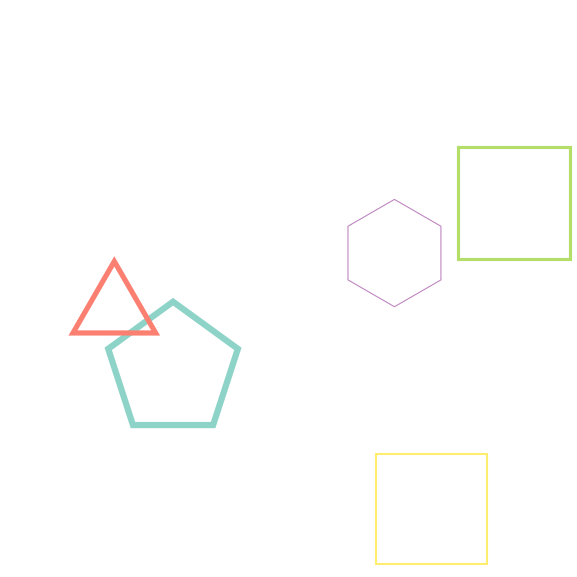[{"shape": "pentagon", "thickness": 3, "radius": 0.59, "center": [0.3, 0.359]}, {"shape": "triangle", "thickness": 2.5, "radius": 0.41, "center": [0.198, 0.464]}, {"shape": "square", "thickness": 1.5, "radius": 0.48, "center": [0.89, 0.647]}, {"shape": "hexagon", "thickness": 0.5, "radius": 0.46, "center": [0.683, 0.561]}, {"shape": "square", "thickness": 1, "radius": 0.48, "center": [0.747, 0.118]}]